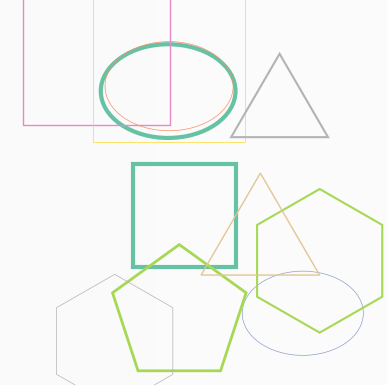[{"shape": "oval", "thickness": 3, "radius": 0.87, "center": [0.434, 0.763]}, {"shape": "square", "thickness": 3, "radius": 0.67, "center": [0.476, 0.44]}, {"shape": "oval", "thickness": 0.5, "radius": 0.83, "center": [0.436, 0.776]}, {"shape": "oval", "thickness": 0.5, "radius": 0.78, "center": [0.781, 0.186]}, {"shape": "square", "thickness": 1, "radius": 0.95, "center": [0.249, 0.865]}, {"shape": "hexagon", "thickness": 1.5, "radius": 0.93, "center": [0.825, 0.322]}, {"shape": "pentagon", "thickness": 2, "radius": 0.91, "center": [0.463, 0.183]}, {"shape": "square", "thickness": 0.5, "radius": 0.98, "center": [0.436, 0.828]}, {"shape": "triangle", "thickness": 1, "radius": 0.88, "center": [0.672, 0.374]}, {"shape": "hexagon", "thickness": 0.5, "radius": 0.87, "center": [0.296, 0.114]}, {"shape": "triangle", "thickness": 1.5, "radius": 0.72, "center": [0.722, 0.716]}]